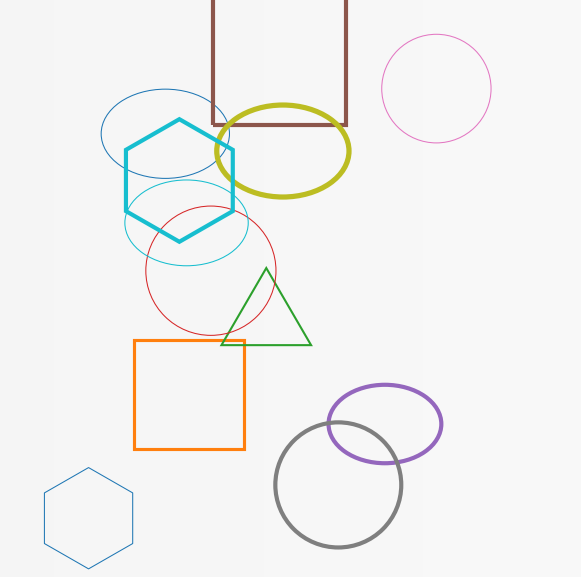[{"shape": "hexagon", "thickness": 0.5, "radius": 0.44, "center": [0.152, 0.102]}, {"shape": "oval", "thickness": 0.5, "radius": 0.55, "center": [0.284, 0.767]}, {"shape": "square", "thickness": 1.5, "radius": 0.47, "center": [0.325, 0.316]}, {"shape": "triangle", "thickness": 1, "radius": 0.45, "center": [0.458, 0.446]}, {"shape": "circle", "thickness": 0.5, "radius": 0.56, "center": [0.363, 0.53]}, {"shape": "oval", "thickness": 2, "radius": 0.49, "center": [0.662, 0.265]}, {"shape": "square", "thickness": 2, "radius": 0.57, "center": [0.481, 0.896]}, {"shape": "circle", "thickness": 0.5, "radius": 0.47, "center": [0.751, 0.846]}, {"shape": "circle", "thickness": 2, "radius": 0.54, "center": [0.582, 0.159]}, {"shape": "oval", "thickness": 2.5, "radius": 0.57, "center": [0.487, 0.738]}, {"shape": "oval", "thickness": 0.5, "radius": 0.53, "center": [0.321, 0.613]}, {"shape": "hexagon", "thickness": 2, "radius": 0.53, "center": [0.309, 0.687]}]